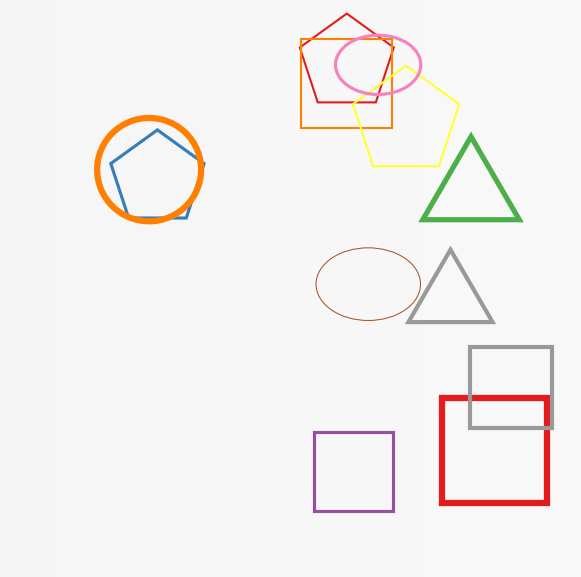[{"shape": "pentagon", "thickness": 1, "radius": 0.42, "center": [0.597, 0.891]}, {"shape": "square", "thickness": 3, "radius": 0.45, "center": [0.851, 0.219]}, {"shape": "pentagon", "thickness": 1.5, "radius": 0.42, "center": [0.271, 0.69]}, {"shape": "triangle", "thickness": 2.5, "radius": 0.48, "center": [0.81, 0.667]}, {"shape": "square", "thickness": 1.5, "radius": 0.34, "center": [0.609, 0.183]}, {"shape": "square", "thickness": 1, "radius": 0.39, "center": [0.596, 0.855]}, {"shape": "circle", "thickness": 3, "radius": 0.45, "center": [0.257, 0.705]}, {"shape": "pentagon", "thickness": 1, "radius": 0.48, "center": [0.699, 0.789]}, {"shape": "oval", "thickness": 0.5, "radius": 0.45, "center": [0.634, 0.507]}, {"shape": "oval", "thickness": 1.5, "radius": 0.37, "center": [0.651, 0.887]}, {"shape": "square", "thickness": 2, "radius": 0.35, "center": [0.88, 0.328]}, {"shape": "triangle", "thickness": 2, "radius": 0.42, "center": [0.775, 0.483]}]